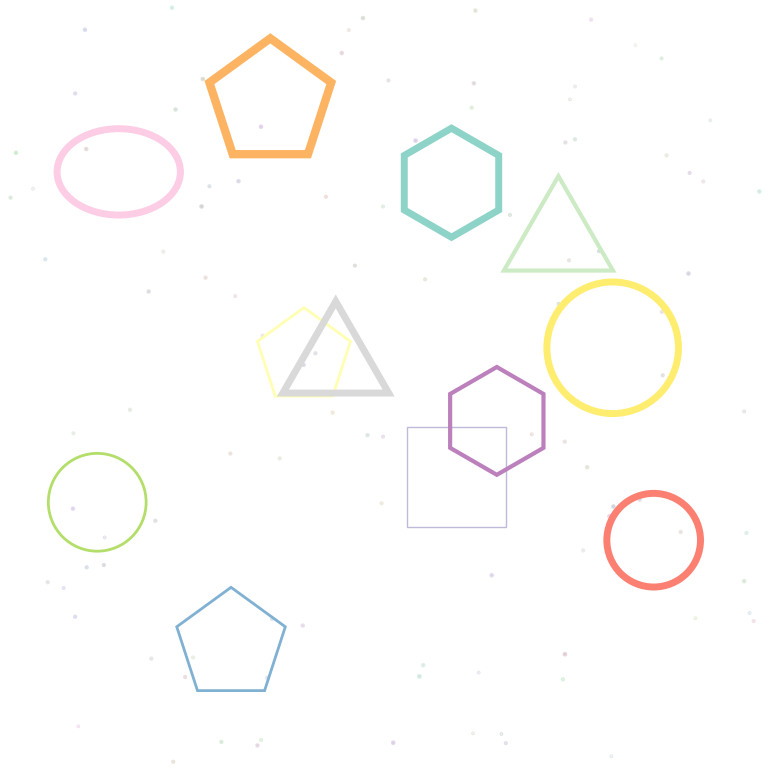[{"shape": "hexagon", "thickness": 2.5, "radius": 0.35, "center": [0.586, 0.763]}, {"shape": "pentagon", "thickness": 1, "radius": 0.32, "center": [0.395, 0.537]}, {"shape": "square", "thickness": 0.5, "radius": 0.32, "center": [0.593, 0.38]}, {"shape": "circle", "thickness": 2.5, "radius": 0.3, "center": [0.849, 0.298]}, {"shape": "pentagon", "thickness": 1, "radius": 0.37, "center": [0.3, 0.163]}, {"shape": "pentagon", "thickness": 3, "radius": 0.42, "center": [0.351, 0.867]}, {"shape": "circle", "thickness": 1, "radius": 0.32, "center": [0.126, 0.348]}, {"shape": "oval", "thickness": 2.5, "radius": 0.4, "center": [0.154, 0.777]}, {"shape": "triangle", "thickness": 2.5, "radius": 0.4, "center": [0.436, 0.529]}, {"shape": "hexagon", "thickness": 1.5, "radius": 0.35, "center": [0.645, 0.453]}, {"shape": "triangle", "thickness": 1.5, "radius": 0.41, "center": [0.725, 0.69]}, {"shape": "circle", "thickness": 2.5, "radius": 0.43, "center": [0.796, 0.548]}]